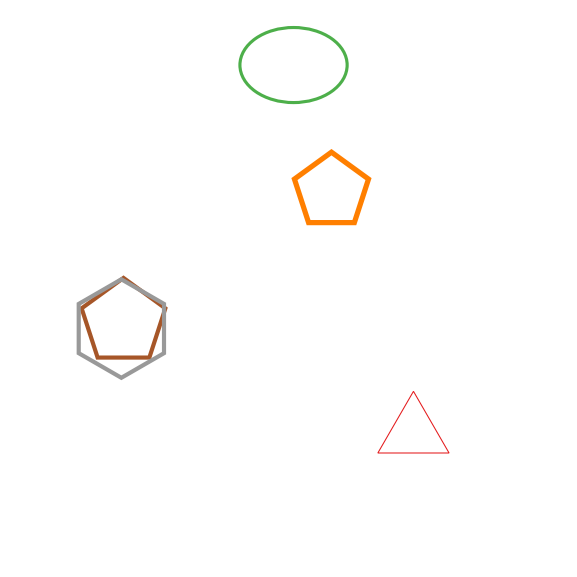[{"shape": "triangle", "thickness": 0.5, "radius": 0.36, "center": [0.716, 0.25]}, {"shape": "oval", "thickness": 1.5, "radius": 0.46, "center": [0.508, 0.887]}, {"shape": "pentagon", "thickness": 2.5, "radius": 0.34, "center": [0.574, 0.668]}, {"shape": "pentagon", "thickness": 2, "radius": 0.38, "center": [0.214, 0.442]}, {"shape": "hexagon", "thickness": 2, "radius": 0.43, "center": [0.21, 0.43]}]